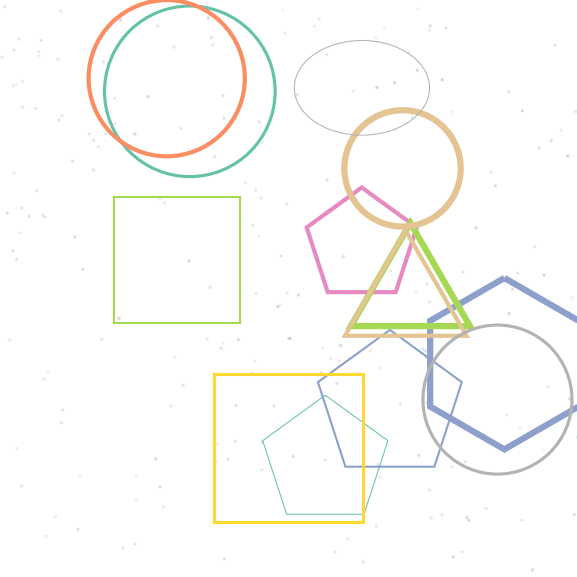[{"shape": "pentagon", "thickness": 0.5, "radius": 0.57, "center": [0.563, 0.201]}, {"shape": "circle", "thickness": 1.5, "radius": 0.74, "center": [0.329, 0.841]}, {"shape": "circle", "thickness": 2, "radius": 0.68, "center": [0.289, 0.864]}, {"shape": "pentagon", "thickness": 1, "radius": 0.65, "center": [0.675, 0.297]}, {"shape": "hexagon", "thickness": 3, "radius": 0.74, "center": [0.873, 0.369]}, {"shape": "pentagon", "thickness": 2, "radius": 0.5, "center": [0.626, 0.574]}, {"shape": "square", "thickness": 1, "radius": 0.54, "center": [0.307, 0.549]}, {"shape": "triangle", "thickness": 3, "radius": 0.6, "center": [0.711, 0.494]}, {"shape": "square", "thickness": 1.5, "radius": 0.64, "center": [0.5, 0.223]}, {"shape": "circle", "thickness": 3, "radius": 0.5, "center": [0.697, 0.708]}, {"shape": "triangle", "thickness": 2, "radius": 0.61, "center": [0.703, 0.478]}, {"shape": "oval", "thickness": 0.5, "radius": 0.59, "center": [0.627, 0.847]}, {"shape": "circle", "thickness": 1.5, "radius": 0.65, "center": [0.861, 0.307]}]